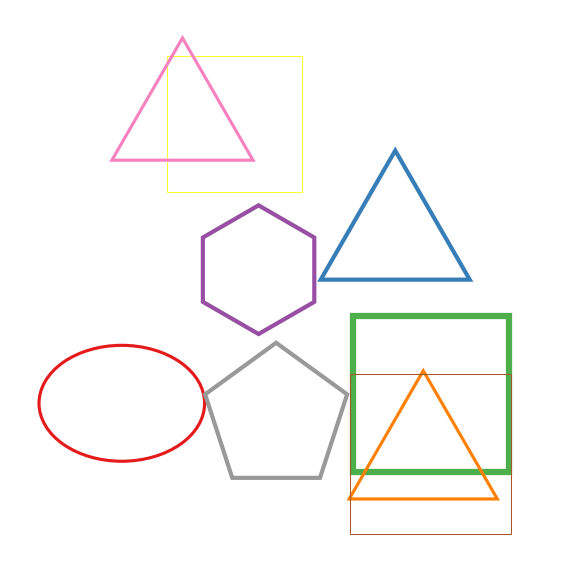[{"shape": "oval", "thickness": 1.5, "radius": 0.72, "center": [0.211, 0.301]}, {"shape": "triangle", "thickness": 2, "radius": 0.74, "center": [0.684, 0.589]}, {"shape": "square", "thickness": 3, "radius": 0.68, "center": [0.746, 0.317]}, {"shape": "hexagon", "thickness": 2, "radius": 0.56, "center": [0.448, 0.532]}, {"shape": "triangle", "thickness": 1.5, "radius": 0.74, "center": [0.733, 0.209]}, {"shape": "square", "thickness": 0.5, "radius": 0.59, "center": [0.406, 0.784]}, {"shape": "square", "thickness": 0.5, "radius": 0.7, "center": [0.746, 0.213]}, {"shape": "triangle", "thickness": 1.5, "radius": 0.71, "center": [0.316, 0.792]}, {"shape": "pentagon", "thickness": 2, "radius": 0.65, "center": [0.478, 0.276]}]